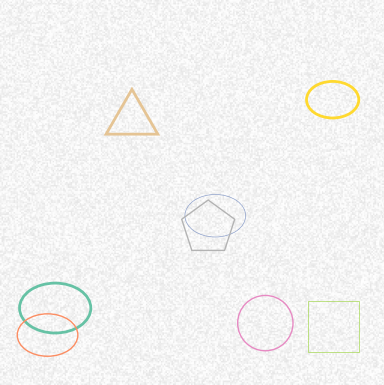[{"shape": "oval", "thickness": 2, "radius": 0.46, "center": [0.143, 0.2]}, {"shape": "oval", "thickness": 1, "radius": 0.39, "center": [0.124, 0.13]}, {"shape": "oval", "thickness": 0.5, "radius": 0.39, "center": [0.559, 0.44]}, {"shape": "circle", "thickness": 1, "radius": 0.36, "center": [0.689, 0.161]}, {"shape": "square", "thickness": 0.5, "radius": 0.33, "center": [0.866, 0.152]}, {"shape": "oval", "thickness": 2, "radius": 0.34, "center": [0.864, 0.741]}, {"shape": "triangle", "thickness": 2, "radius": 0.39, "center": [0.343, 0.69]}, {"shape": "pentagon", "thickness": 1, "radius": 0.36, "center": [0.541, 0.408]}]